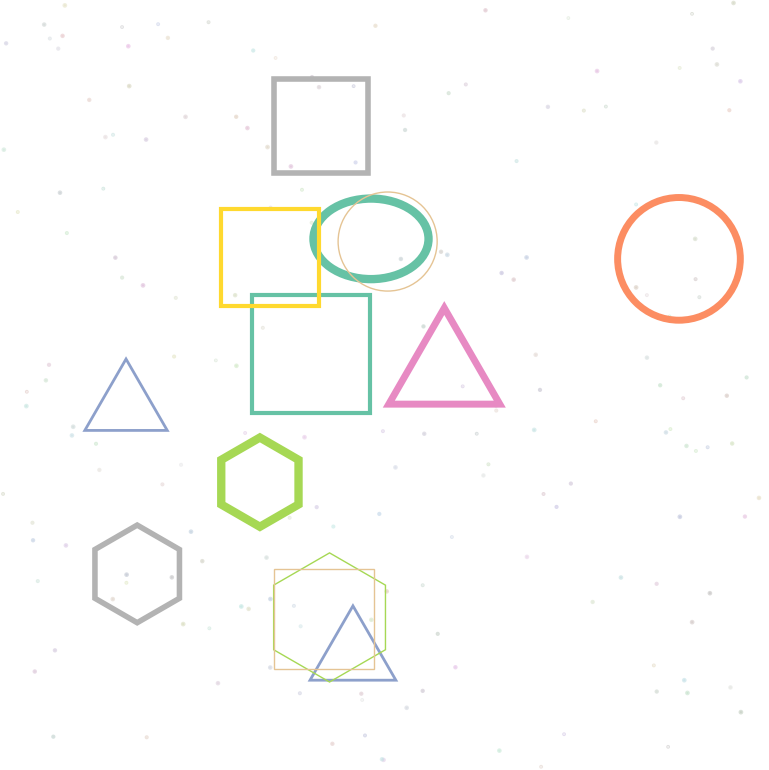[{"shape": "oval", "thickness": 3, "radius": 0.37, "center": [0.482, 0.69]}, {"shape": "square", "thickness": 1.5, "radius": 0.38, "center": [0.404, 0.54]}, {"shape": "circle", "thickness": 2.5, "radius": 0.4, "center": [0.882, 0.664]}, {"shape": "triangle", "thickness": 1, "radius": 0.32, "center": [0.458, 0.149]}, {"shape": "triangle", "thickness": 1, "radius": 0.31, "center": [0.164, 0.472]}, {"shape": "triangle", "thickness": 2.5, "radius": 0.42, "center": [0.577, 0.517]}, {"shape": "hexagon", "thickness": 0.5, "radius": 0.42, "center": [0.428, 0.198]}, {"shape": "hexagon", "thickness": 3, "radius": 0.29, "center": [0.338, 0.374]}, {"shape": "square", "thickness": 1.5, "radius": 0.32, "center": [0.351, 0.666]}, {"shape": "circle", "thickness": 0.5, "radius": 0.32, "center": [0.503, 0.686]}, {"shape": "square", "thickness": 0.5, "radius": 0.32, "center": [0.421, 0.196]}, {"shape": "hexagon", "thickness": 2, "radius": 0.32, "center": [0.178, 0.255]}, {"shape": "square", "thickness": 2, "radius": 0.31, "center": [0.416, 0.837]}]